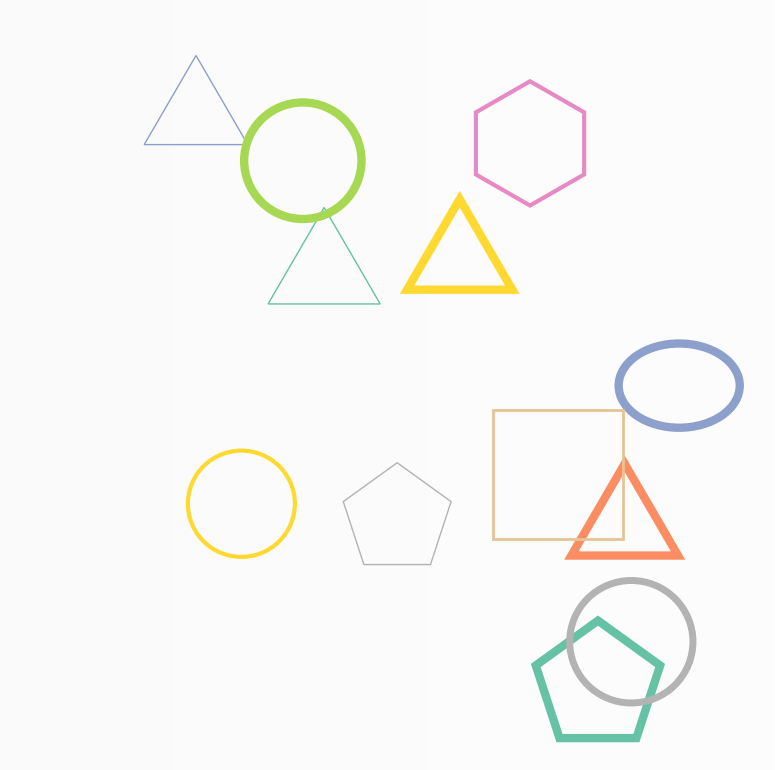[{"shape": "pentagon", "thickness": 3, "radius": 0.42, "center": [0.772, 0.11]}, {"shape": "triangle", "thickness": 0.5, "radius": 0.42, "center": [0.418, 0.647]}, {"shape": "triangle", "thickness": 3, "radius": 0.4, "center": [0.806, 0.318]}, {"shape": "triangle", "thickness": 0.5, "radius": 0.39, "center": [0.253, 0.851]}, {"shape": "oval", "thickness": 3, "radius": 0.39, "center": [0.876, 0.499]}, {"shape": "hexagon", "thickness": 1.5, "radius": 0.4, "center": [0.684, 0.814]}, {"shape": "circle", "thickness": 3, "radius": 0.38, "center": [0.391, 0.791]}, {"shape": "circle", "thickness": 1.5, "radius": 0.35, "center": [0.311, 0.346]}, {"shape": "triangle", "thickness": 3, "radius": 0.39, "center": [0.593, 0.663]}, {"shape": "square", "thickness": 1, "radius": 0.42, "center": [0.719, 0.383]}, {"shape": "pentagon", "thickness": 0.5, "radius": 0.37, "center": [0.512, 0.326]}, {"shape": "circle", "thickness": 2.5, "radius": 0.4, "center": [0.815, 0.167]}]